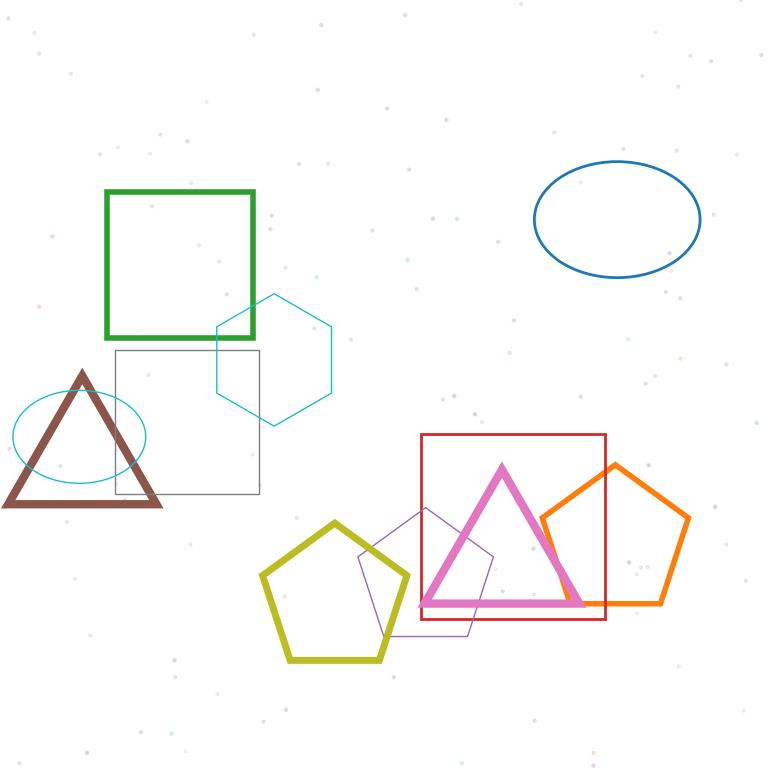[{"shape": "oval", "thickness": 1, "radius": 0.54, "center": [0.802, 0.715]}, {"shape": "pentagon", "thickness": 2, "radius": 0.5, "center": [0.799, 0.297]}, {"shape": "square", "thickness": 2, "radius": 0.48, "center": [0.234, 0.656]}, {"shape": "square", "thickness": 1, "radius": 0.6, "center": [0.667, 0.316]}, {"shape": "pentagon", "thickness": 0.5, "radius": 0.46, "center": [0.553, 0.248]}, {"shape": "triangle", "thickness": 3, "radius": 0.56, "center": [0.107, 0.401]}, {"shape": "triangle", "thickness": 3, "radius": 0.58, "center": [0.652, 0.274]}, {"shape": "square", "thickness": 0.5, "radius": 0.47, "center": [0.243, 0.452]}, {"shape": "pentagon", "thickness": 2.5, "radius": 0.49, "center": [0.435, 0.222]}, {"shape": "oval", "thickness": 0.5, "radius": 0.43, "center": [0.103, 0.433]}, {"shape": "hexagon", "thickness": 0.5, "radius": 0.43, "center": [0.356, 0.533]}]